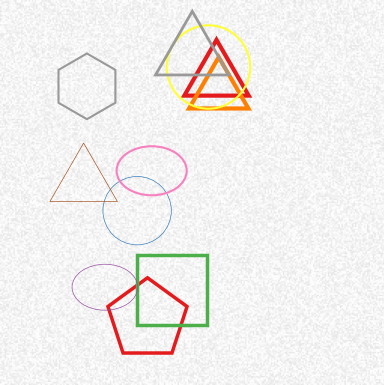[{"shape": "triangle", "thickness": 3, "radius": 0.48, "center": [0.562, 0.8]}, {"shape": "pentagon", "thickness": 2.5, "radius": 0.54, "center": [0.383, 0.17]}, {"shape": "circle", "thickness": 0.5, "radius": 0.44, "center": [0.356, 0.453]}, {"shape": "square", "thickness": 2.5, "radius": 0.46, "center": [0.446, 0.246]}, {"shape": "oval", "thickness": 0.5, "radius": 0.43, "center": [0.272, 0.254]}, {"shape": "triangle", "thickness": 3, "radius": 0.44, "center": [0.568, 0.763]}, {"shape": "circle", "thickness": 1.5, "radius": 0.54, "center": [0.541, 0.826]}, {"shape": "triangle", "thickness": 0.5, "radius": 0.51, "center": [0.217, 0.527]}, {"shape": "oval", "thickness": 1.5, "radius": 0.46, "center": [0.394, 0.556]}, {"shape": "triangle", "thickness": 2, "radius": 0.55, "center": [0.499, 0.86]}, {"shape": "hexagon", "thickness": 1.5, "radius": 0.43, "center": [0.226, 0.776]}]